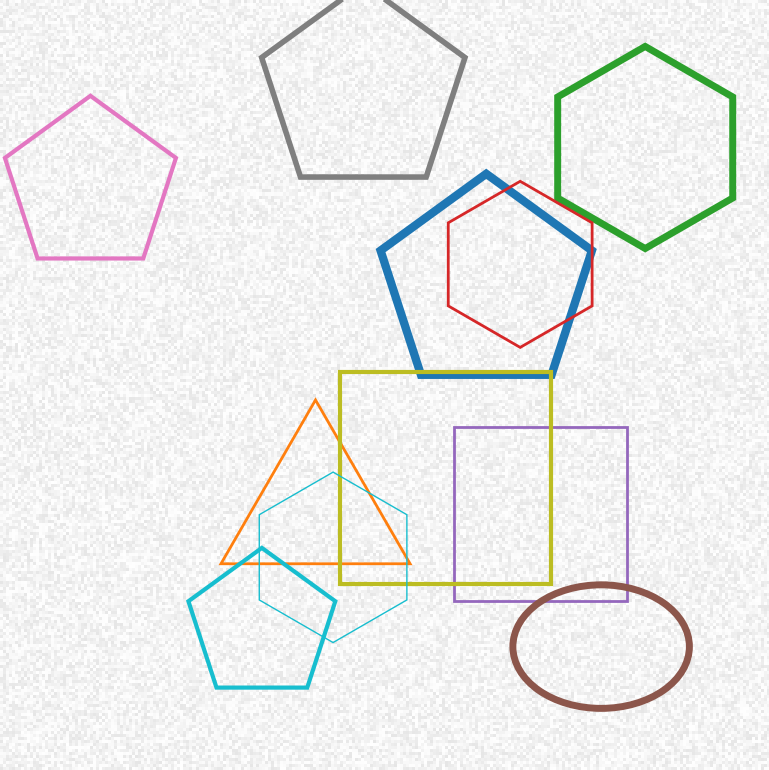[{"shape": "pentagon", "thickness": 3, "radius": 0.72, "center": [0.631, 0.63]}, {"shape": "triangle", "thickness": 1, "radius": 0.71, "center": [0.41, 0.339]}, {"shape": "hexagon", "thickness": 2.5, "radius": 0.66, "center": [0.838, 0.808]}, {"shape": "hexagon", "thickness": 1, "radius": 0.54, "center": [0.676, 0.657]}, {"shape": "square", "thickness": 1, "radius": 0.56, "center": [0.702, 0.332]}, {"shape": "oval", "thickness": 2.5, "radius": 0.57, "center": [0.781, 0.16]}, {"shape": "pentagon", "thickness": 1.5, "radius": 0.58, "center": [0.117, 0.759]}, {"shape": "pentagon", "thickness": 2, "radius": 0.69, "center": [0.472, 0.882]}, {"shape": "square", "thickness": 1.5, "radius": 0.69, "center": [0.578, 0.379]}, {"shape": "pentagon", "thickness": 1.5, "radius": 0.5, "center": [0.34, 0.188]}, {"shape": "hexagon", "thickness": 0.5, "radius": 0.55, "center": [0.433, 0.276]}]